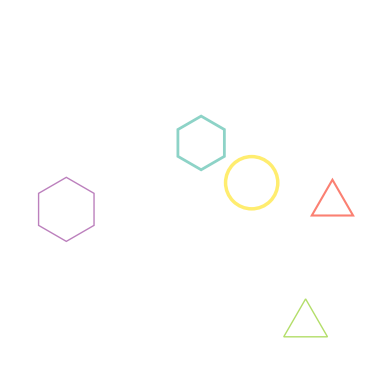[{"shape": "hexagon", "thickness": 2, "radius": 0.35, "center": [0.522, 0.629]}, {"shape": "triangle", "thickness": 1.5, "radius": 0.31, "center": [0.863, 0.471]}, {"shape": "triangle", "thickness": 1, "radius": 0.33, "center": [0.794, 0.158]}, {"shape": "hexagon", "thickness": 1, "radius": 0.42, "center": [0.172, 0.456]}, {"shape": "circle", "thickness": 2.5, "radius": 0.34, "center": [0.654, 0.525]}]